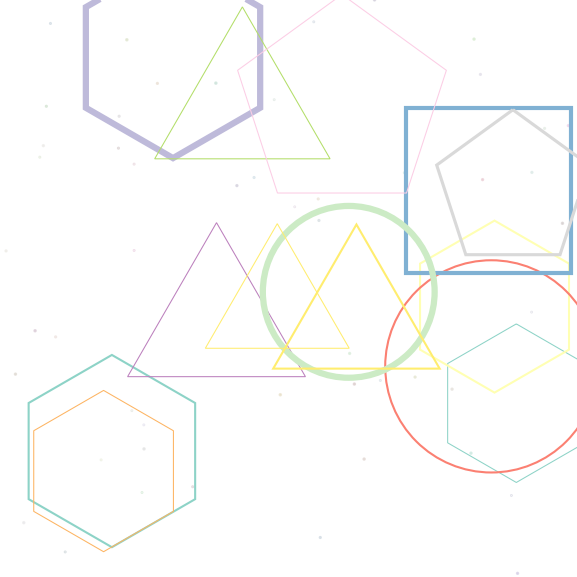[{"shape": "hexagon", "thickness": 0.5, "radius": 0.69, "center": [0.894, 0.301]}, {"shape": "hexagon", "thickness": 1, "radius": 0.83, "center": [0.194, 0.218]}, {"shape": "hexagon", "thickness": 1, "radius": 0.74, "center": [0.856, 0.468]}, {"shape": "hexagon", "thickness": 3, "radius": 0.87, "center": [0.3, 0.9]}, {"shape": "circle", "thickness": 1, "radius": 0.92, "center": [0.851, 0.365]}, {"shape": "square", "thickness": 2, "radius": 0.71, "center": [0.846, 0.669]}, {"shape": "hexagon", "thickness": 0.5, "radius": 0.7, "center": [0.179, 0.183]}, {"shape": "triangle", "thickness": 0.5, "radius": 0.88, "center": [0.42, 0.812]}, {"shape": "pentagon", "thickness": 0.5, "radius": 0.95, "center": [0.592, 0.819]}, {"shape": "pentagon", "thickness": 1.5, "radius": 0.69, "center": [0.888, 0.67]}, {"shape": "triangle", "thickness": 0.5, "radius": 0.89, "center": [0.375, 0.436]}, {"shape": "circle", "thickness": 3, "radius": 0.74, "center": [0.604, 0.494]}, {"shape": "triangle", "thickness": 1, "radius": 0.83, "center": [0.617, 0.444]}, {"shape": "triangle", "thickness": 0.5, "radius": 0.72, "center": [0.48, 0.468]}]